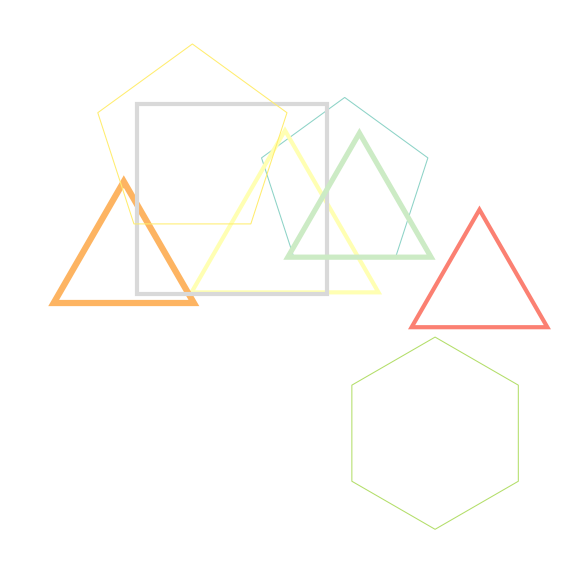[{"shape": "pentagon", "thickness": 0.5, "radius": 0.76, "center": [0.597, 0.679]}, {"shape": "triangle", "thickness": 2, "radius": 0.93, "center": [0.494, 0.586]}, {"shape": "triangle", "thickness": 2, "radius": 0.68, "center": [0.83, 0.5]}, {"shape": "triangle", "thickness": 3, "radius": 0.7, "center": [0.214, 0.545]}, {"shape": "hexagon", "thickness": 0.5, "radius": 0.83, "center": [0.753, 0.249]}, {"shape": "square", "thickness": 2, "radius": 0.82, "center": [0.402, 0.655]}, {"shape": "triangle", "thickness": 2.5, "radius": 0.72, "center": [0.622, 0.625]}, {"shape": "pentagon", "thickness": 0.5, "radius": 0.86, "center": [0.333, 0.751]}]